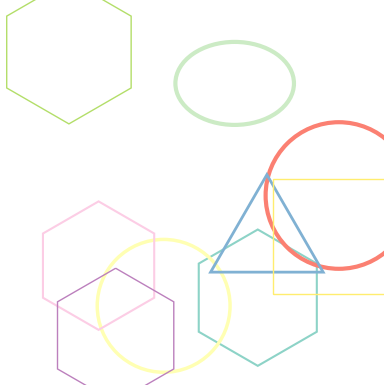[{"shape": "hexagon", "thickness": 1.5, "radius": 0.89, "center": [0.67, 0.227]}, {"shape": "circle", "thickness": 2.5, "radius": 0.86, "center": [0.425, 0.206]}, {"shape": "circle", "thickness": 3, "radius": 0.95, "center": [0.88, 0.492]}, {"shape": "triangle", "thickness": 2, "radius": 0.84, "center": [0.693, 0.378]}, {"shape": "hexagon", "thickness": 1, "radius": 0.93, "center": [0.179, 0.865]}, {"shape": "hexagon", "thickness": 1.5, "radius": 0.83, "center": [0.256, 0.31]}, {"shape": "hexagon", "thickness": 1, "radius": 0.87, "center": [0.3, 0.129]}, {"shape": "oval", "thickness": 3, "radius": 0.77, "center": [0.61, 0.783]}, {"shape": "square", "thickness": 1, "radius": 0.75, "center": [0.857, 0.386]}]